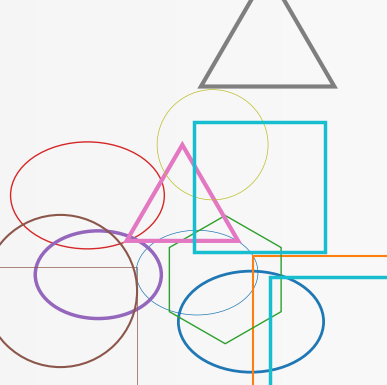[{"shape": "oval", "thickness": 0.5, "radius": 0.79, "center": [0.509, 0.292]}, {"shape": "oval", "thickness": 2, "radius": 0.94, "center": [0.648, 0.165]}, {"shape": "square", "thickness": 1.5, "radius": 0.87, "center": [0.827, 0.161]}, {"shape": "hexagon", "thickness": 1, "radius": 0.83, "center": [0.581, 0.274]}, {"shape": "oval", "thickness": 1, "radius": 0.99, "center": [0.226, 0.493]}, {"shape": "oval", "thickness": 2.5, "radius": 0.81, "center": [0.254, 0.286]}, {"shape": "circle", "thickness": 1.5, "radius": 0.99, "center": [0.156, 0.244]}, {"shape": "square", "thickness": 0.5, "radius": 0.96, "center": [0.163, 0.115]}, {"shape": "triangle", "thickness": 3, "radius": 0.83, "center": [0.471, 0.457]}, {"shape": "triangle", "thickness": 3, "radius": 0.99, "center": [0.691, 0.875]}, {"shape": "circle", "thickness": 0.5, "radius": 0.72, "center": [0.549, 0.624]}, {"shape": "square", "thickness": 2.5, "radius": 0.84, "center": [0.67, 0.515]}, {"shape": "square", "thickness": 2.5, "radius": 0.87, "center": [0.871, 0.105]}]